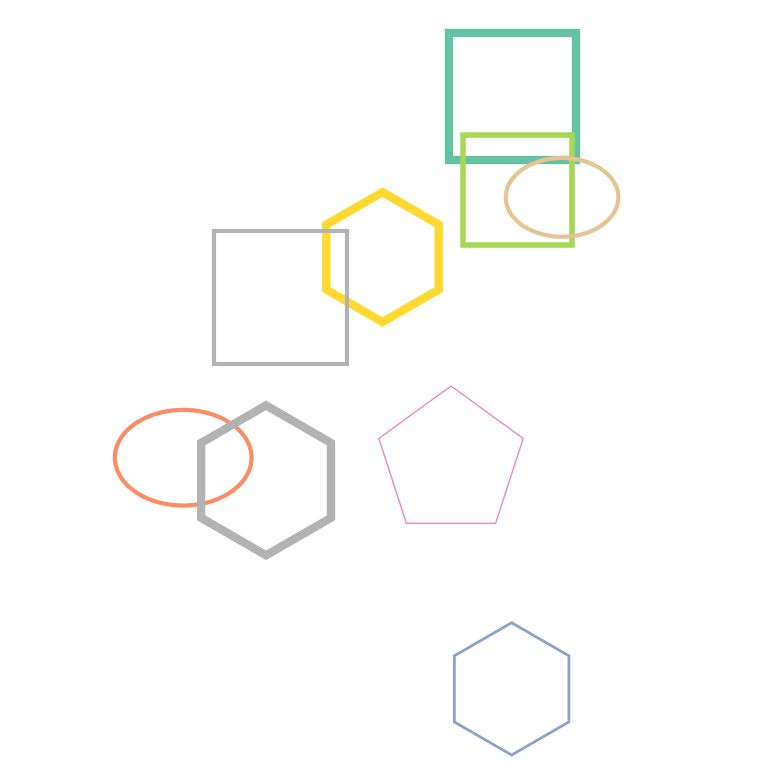[{"shape": "square", "thickness": 3, "radius": 0.41, "center": [0.665, 0.874]}, {"shape": "oval", "thickness": 1.5, "radius": 0.44, "center": [0.238, 0.406]}, {"shape": "hexagon", "thickness": 1, "radius": 0.43, "center": [0.664, 0.105]}, {"shape": "pentagon", "thickness": 0.5, "radius": 0.49, "center": [0.586, 0.4]}, {"shape": "square", "thickness": 2, "radius": 0.35, "center": [0.672, 0.753]}, {"shape": "hexagon", "thickness": 3, "radius": 0.42, "center": [0.497, 0.666]}, {"shape": "oval", "thickness": 1.5, "radius": 0.37, "center": [0.73, 0.744]}, {"shape": "hexagon", "thickness": 3, "radius": 0.49, "center": [0.346, 0.376]}, {"shape": "square", "thickness": 1.5, "radius": 0.43, "center": [0.364, 0.614]}]